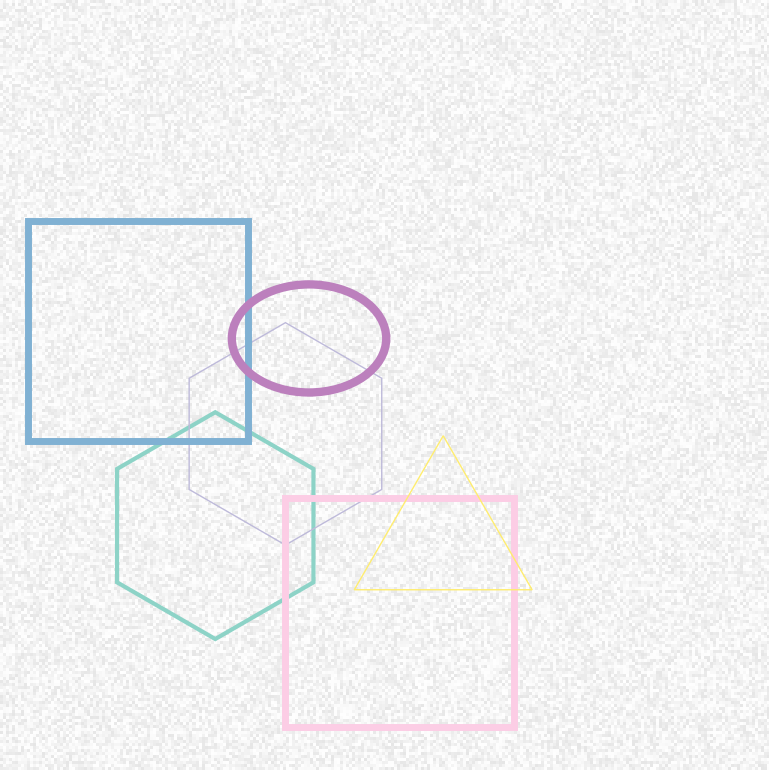[{"shape": "hexagon", "thickness": 1.5, "radius": 0.74, "center": [0.28, 0.317]}, {"shape": "hexagon", "thickness": 0.5, "radius": 0.72, "center": [0.371, 0.437]}, {"shape": "square", "thickness": 2.5, "radius": 0.72, "center": [0.179, 0.57]}, {"shape": "square", "thickness": 2.5, "radius": 0.74, "center": [0.519, 0.205]}, {"shape": "oval", "thickness": 3, "radius": 0.5, "center": [0.401, 0.56]}, {"shape": "triangle", "thickness": 0.5, "radius": 0.67, "center": [0.576, 0.301]}]